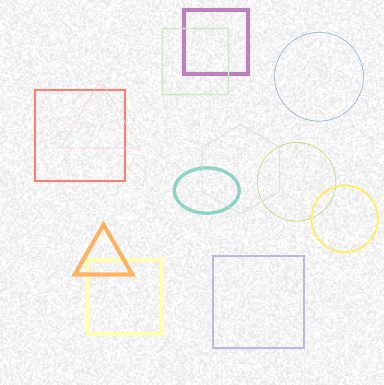[{"shape": "oval", "thickness": 2.5, "radius": 0.42, "center": [0.537, 0.505]}, {"shape": "square", "thickness": 3, "radius": 0.48, "center": [0.325, 0.228]}, {"shape": "square", "thickness": 1.5, "radius": 0.59, "center": [0.671, 0.216]}, {"shape": "square", "thickness": 1.5, "radius": 0.59, "center": [0.208, 0.649]}, {"shape": "circle", "thickness": 0.5, "radius": 0.58, "center": [0.829, 0.801]}, {"shape": "triangle", "thickness": 3, "radius": 0.43, "center": [0.269, 0.33]}, {"shape": "circle", "thickness": 0.5, "radius": 0.51, "center": [0.77, 0.528]}, {"shape": "triangle", "thickness": 0.5, "radius": 0.59, "center": [0.261, 0.675]}, {"shape": "hexagon", "thickness": 0.5, "radius": 0.58, "center": [0.625, 0.56]}, {"shape": "square", "thickness": 3, "radius": 0.42, "center": [0.56, 0.892]}, {"shape": "square", "thickness": 1, "radius": 0.43, "center": [0.506, 0.841]}, {"shape": "circle", "thickness": 1.5, "radius": 0.43, "center": [0.895, 0.432]}]